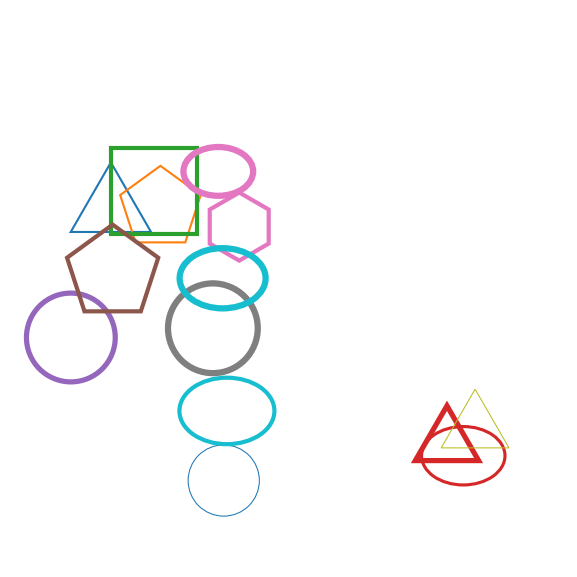[{"shape": "triangle", "thickness": 1, "radius": 0.4, "center": [0.192, 0.638]}, {"shape": "circle", "thickness": 0.5, "radius": 0.31, "center": [0.387, 0.167]}, {"shape": "pentagon", "thickness": 1, "radius": 0.37, "center": [0.278, 0.639]}, {"shape": "square", "thickness": 2, "radius": 0.37, "center": [0.267, 0.668]}, {"shape": "oval", "thickness": 1.5, "radius": 0.36, "center": [0.802, 0.21]}, {"shape": "triangle", "thickness": 2.5, "radius": 0.32, "center": [0.774, 0.233]}, {"shape": "circle", "thickness": 2.5, "radius": 0.38, "center": [0.123, 0.415]}, {"shape": "pentagon", "thickness": 2, "radius": 0.42, "center": [0.195, 0.527]}, {"shape": "hexagon", "thickness": 2, "radius": 0.29, "center": [0.414, 0.607]}, {"shape": "oval", "thickness": 3, "radius": 0.3, "center": [0.378, 0.702]}, {"shape": "circle", "thickness": 3, "radius": 0.39, "center": [0.369, 0.431]}, {"shape": "triangle", "thickness": 0.5, "radius": 0.34, "center": [0.823, 0.257]}, {"shape": "oval", "thickness": 2, "radius": 0.41, "center": [0.393, 0.288]}, {"shape": "oval", "thickness": 3, "radius": 0.37, "center": [0.385, 0.517]}]